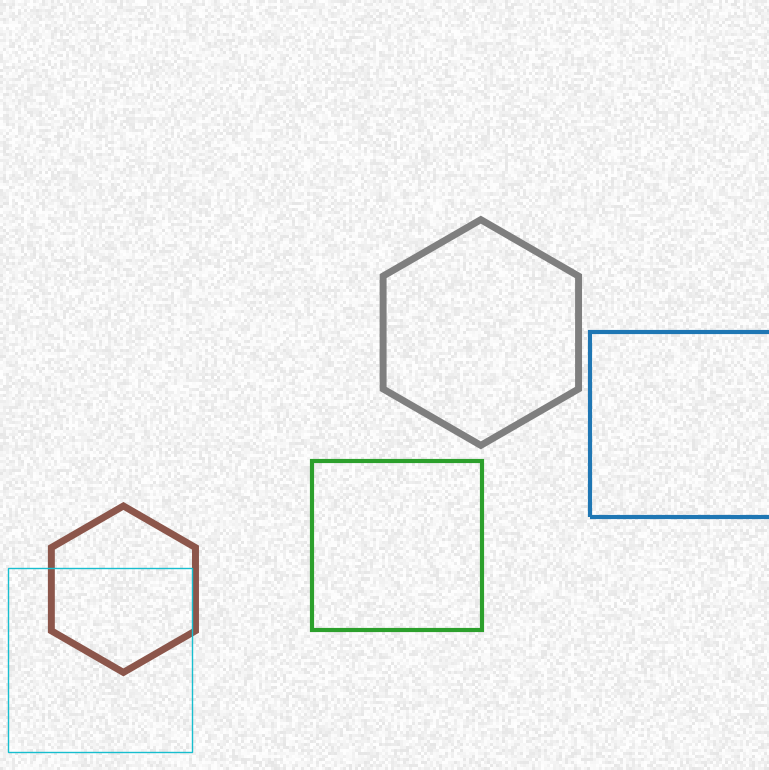[{"shape": "square", "thickness": 1.5, "radius": 0.6, "center": [0.887, 0.449]}, {"shape": "square", "thickness": 1.5, "radius": 0.55, "center": [0.516, 0.292]}, {"shape": "hexagon", "thickness": 2.5, "radius": 0.54, "center": [0.16, 0.235]}, {"shape": "hexagon", "thickness": 2.5, "radius": 0.73, "center": [0.624, 0.568]}, {"shape": "square", "thickness": 0.5, "radius": 0.6, "center": [0.13, 0.143]}]